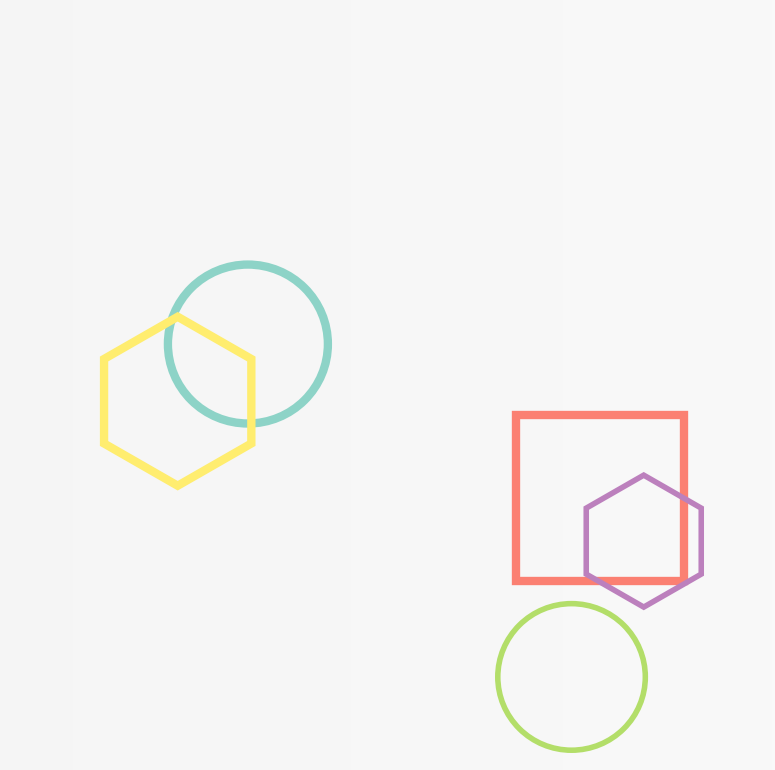[{"shape": "circle", "thickness": 3, "radius": 0.52, "center": [0.32, 0.553]}, {"shape": "square", "thickness": 3, "radius": 0.54, "center": [0.775, 0.353]}, {"shape": "circle", "thickness": 2, "radius": 0.48, "center": [0.737, 0.121]}, {"shape": "hexagon", "thickness": 2, "radius": 0.43, "center": [0.831, 0.297]}, {"shape": "hexagon", "thickness": 3, "radius": 0.55, "center": [0.229, 0.479]}]